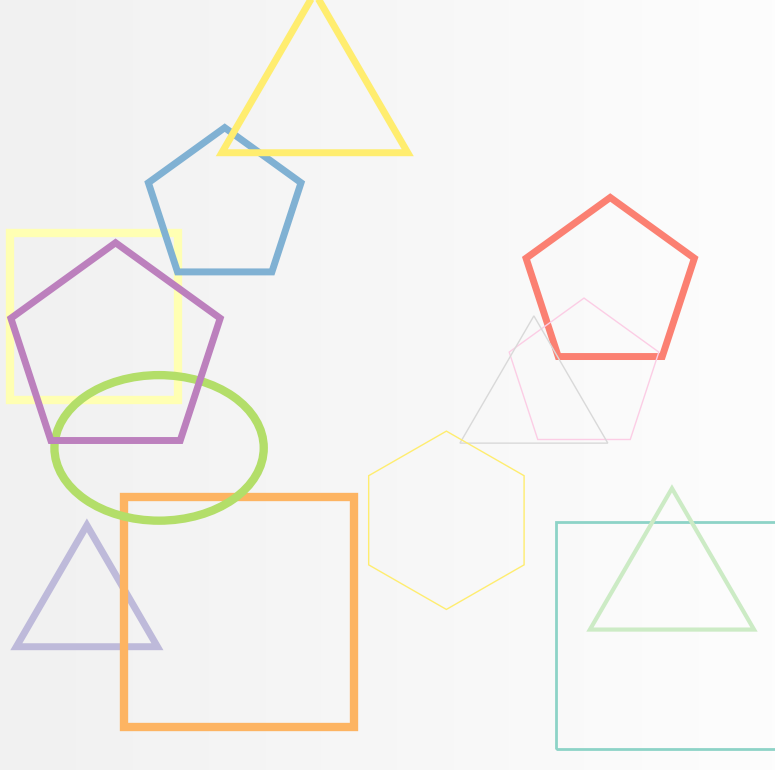[{"shape": "square", "thickness": 1, "radius": 0.74, "center": [0.865, 0.175]}, {"shape": "square", "thickness": 3, "radius": 0.54, "center": [0.122, 0.589]}, {"shape": "triangle", "thickness": 2.5, "radius": 0.53, "center": [0.112, 0.213]}, {"shape": "pentagon", "thickness": 2.5, "radius": 0.57, "center": [0.787, 0.629]}, {"shape": "pentagon", "thickness": 2.5, "radius": 0.52, "center": [0.29, 0.731]}, {"shape": "square", "thickness": 3, "radius": 0.74, "center": [0.308, 0.205]}, {"shape": "oval", "thickness": 3, "radius": 0.68, "center": [0.205, 0.418]}, {"shape": "pentagon", "thickness": 0.5, "radius": 0.51, "center": [0.754, 0.511]}, {"shape": "triangle", "thickness": 0.5, "radius": 0.55, "center": [0.689, 0.48]}, {"shape": "pentagon", "thickness": 2.5, "radius": 0.71, "center": [0.149, 0.543]}, {"shape": "triangle", "thickness": 1.5, "radius": 0.61, "center": [0.867, 0.244]}, {"shape": "hexagon", "thickness": 0.5, "radius": 0.58, "center": [0.576, 0.324]}, {"shape": "triangle", "thickness": 2.5, "radius": 0.69, "center": [0.406, 0.871]}]